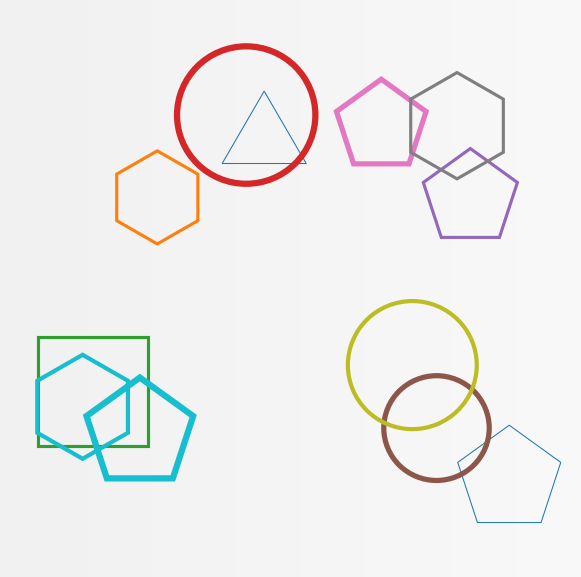[{"shape": "triangle", "thickness": 0.5, "radius": 0.42, "center": [0.455, 0.758]}, {"shape": "pentagon", "thickness": 0.5, "radius": 0.47, "center": [0.876, 0.17]}, {"shape": "hexagon", "thickness": 1.5, "radius": 0.4, "center": [0.271, 0.657]}, {"shape": "square", "thickness": 1.5, "radius": 0.47, "center": [0.16, 0.32]}, {"shape": "circle", "thickness": 3, "radius": 0.59, "center": [0.424, 0.8]}, {"shape": "pentagon", "thickness": 1.5, "radius": 0.43, "center": [0.809, 0.657]}, {"shape": "circle", "thickness": 2.5, "radius": 0.45, "center": [0.751, 0.258]}, {"shape": "pentagon", "thickness": 2.5, "radius": 0.41, "center": [0.656, 0.781]}, {"shape": "hexagon", "thickness": 1.5, "radius": 0.46, "center": [0.786, 0.781]}, {"shape": "circle", "thickness": 2, "radius": 0.55, "center": [0.709, 0.367]}, {"shape": "pentagon", "thickness": 3, "radius": 0.48, "center": [0.241, 0.249]}, {"shape": "hexagon", "thickness": 2, "radius": 0.45, "center": [0.142, 0.295]}]